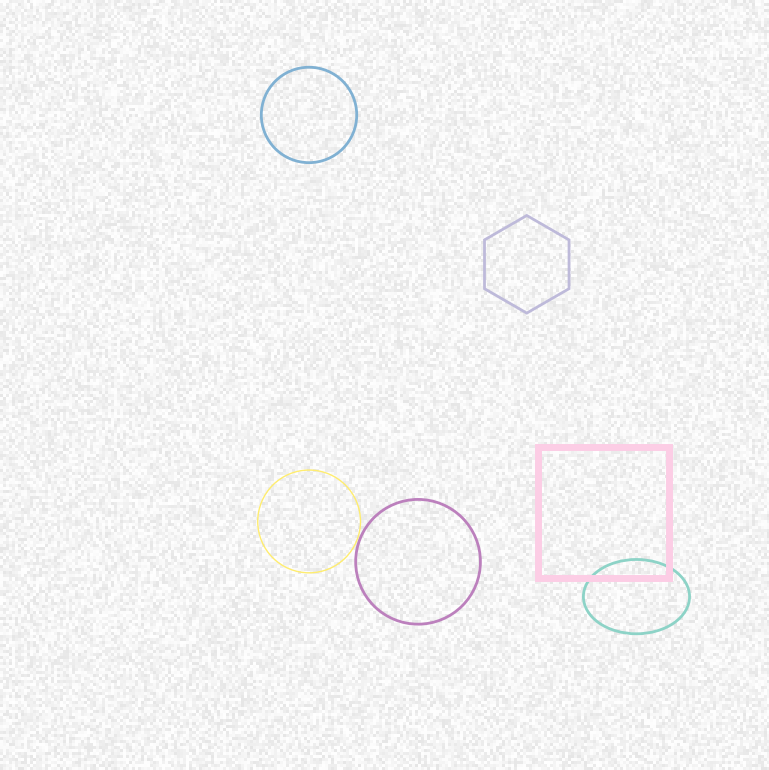[{"shape": "oval", "thickness": 1, "radius": 0.34, "center": [0.827, 0.225]}, {"shape": "hexagon", "thickness": 1, "radius": 0.32, "center": [0.684, 0.657]}, {"shape": "circle", "thickness": 1, "radius": 0.31, "center": [0.401, 0.851]}, {"shape": "square", "thickness": 2.5, "radius": 0.42, "center": [0.783, 0.335]}, {"shape": "circle", "thickness": 1, "radius": 0.41, "center": [0.543, 0.27]}, {"shape": "circle", "thickness": 0.5, "radius": 0.33, "center": [0.401, 0.323]}]